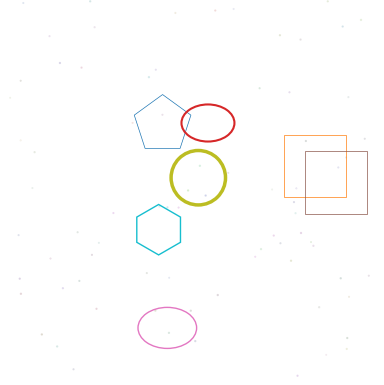[{"shape": "pentagon", "thickness": 0.5, "radius": 0.39, "center": [0.422, 0.677]}, {"shape": "square", "thickness": 0.5, "radius": 0.4, "center": [0.817, 0.569]}, {"shape": "oval", "thickness": 1.5, "radius": 0.34, "center": [0.54, 0.681]}, {"shape": "square", "thickness": 0.5, "radius": 0.41, "center": [0.873, 0.526]}, {"shape": "oval", "thickness": 1, "radius": 0.38, "center": [0.435, 0.148]}, {"shape": "circle", "thickness": 2.5, "radius": 0.35, "center": [0.515, 0.538]}, {"shape": "hexagon", "thickness": 1, "radius": 0.33, "center": [0.412, 0.403]}]